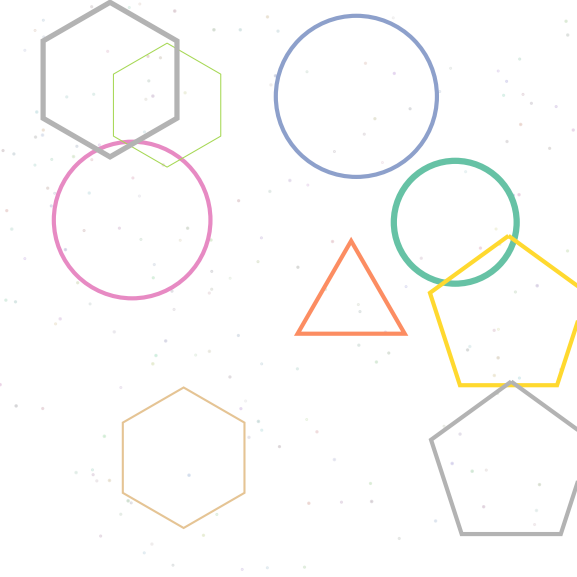[{"shape": "circle", "thickness": 3, "radius": 0.53, "center": [0.788, 0.614]}, {"shape": "triangle", "thickness": 2, "radius": 0.54, "center": [0.608, 0.475]}, {"shape": "circle", "thickness": 2, "radius": 0.7, "center": [0.617, 0.832]}, {"shape": "circle", "thickness": 2, "radius": 0.68, "center": [0.229, 0.618]}, {"shape": "hexagon", "thickness": 0.5, "radius": 0.54, "center": [0.289, 0.817]}, {"shape": "pentagon", "thickness": 2, "radius": 0.72, "center": [0.881, 0.448]}, {"shape": "hexagon", "thickness": 1, "radius": 0.61, "center": [0.318, 0.207]}, {"shape": "hexagon", "thickness": 2.5, "radius": 0.67, "center": [0.191, 0.861]}, {"shape": "pentagon", "thickness": 2, "radius": 0.73, "center": [0.885, 0.192]}]